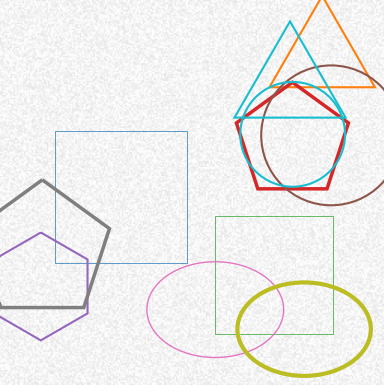[{"shape": "square", "thickness": 0.5, "radius": 0.85, "center": [0.315, 0.489]}, {"shape": "triangle", "thickness": 1.5, "radius": 0.79, "center": [0.837, 0.852]}, {"shape": "square", "thickness": 0.5, "radius": 0.77, "center": [0.712, 0.286]}, {"shape": "pentagon", "thickness": 2.5, "radius": 0.76, "center": [0.76, 0.633]}, {"shape": "hexagon", "thickness": 1.5, "radius": 0.7, "center": [0.106, 0.256]}, {"shape": "circle", "thickness": 1.5, "radius": 0.91, "center": [0.86, 0.648]}, {"shape": "oval", "thickness": 1, "radius": 0.89, "center": [0.559, 0.196]}, {"shape": "pentagon", "thickness": 2.5, "radius": 0.92, "center": [0.11, 0.35]}, {"shape": "oval", "thickness": 3, "radius": 0.87, "center": [0.79, 0.145]}, {"shape": "circle", "thickness": 1.5, "radius": 0.68, "center": [0.76, 0.651]}, {"shape": "triangle", "thickness": 1.5, "radius": 0.83, "center": [0.753, 0.778]}]